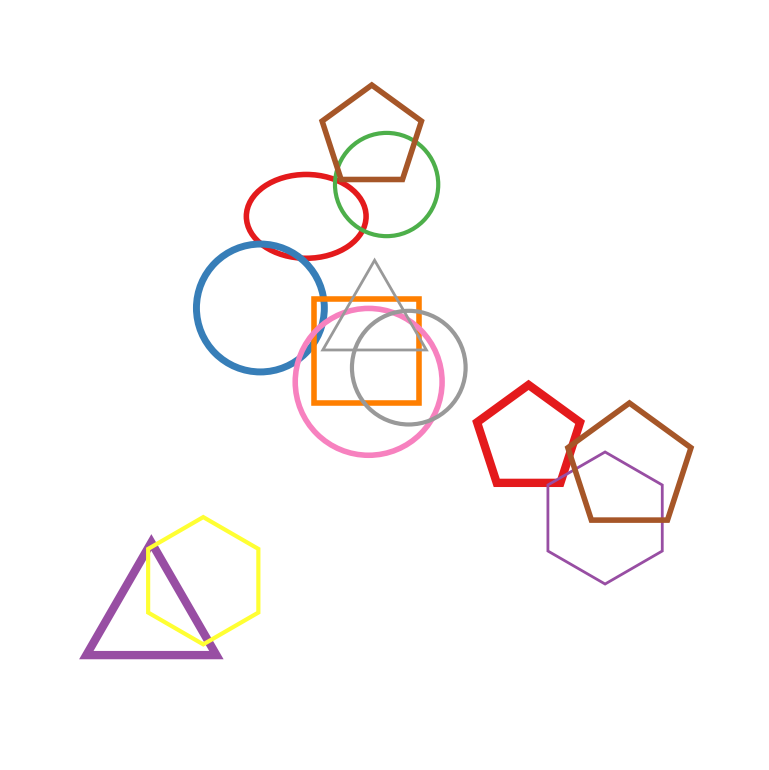[{"shape": "oval", "thickness": 2, "radius": 0.39, "center": [0.398, 0.719]}, {"shape": "pentagon", "thickness": 3, "radius": 0.35, "center": [0.686, 0.43]}, {"shape": "circle", "thickness": 2.5, "radius": 0.42, "center": [0.338, 0.6]}, {"shape": "circle", "thickness": 1.5, "radius": 0.34, "center": [0.502, 0.76]}, {"shape": "hexagon", "thickness": 1, "radius": 0.43, "center": [0.786, 0.327]}, {"shape": "triangle", "thickness": 3, "radius": 0.49, "center": [0.197, 0.198]}, {"shape": "square", "thickness": 2, "radius": 0.34, "center": [0.476, 0.544]}, {"shape": "hexagon", "thickness": 1.5, "radius": 0.41, "center": [0.264, 0.246]}, {"shape": "pentagon", "thickness": 2, "radius": 0.34, "center": [0.483, 0.822]}, {"shape": "pentagon", "thickness": 2, "radius": 0.42, "center": [0.817, 0.393]}, {"shape": "circle", "thickness": 2, "radius": 0.48, "center": [0.479, 0.504]}, {"shape": "circle", "thickness": 1.5, "radius": 0.37, "center": [0.531, 0.523]}, {"shape": "triangle", "thickness": 1, "radius": 0.39, "center": [0.486, 0.584]}]